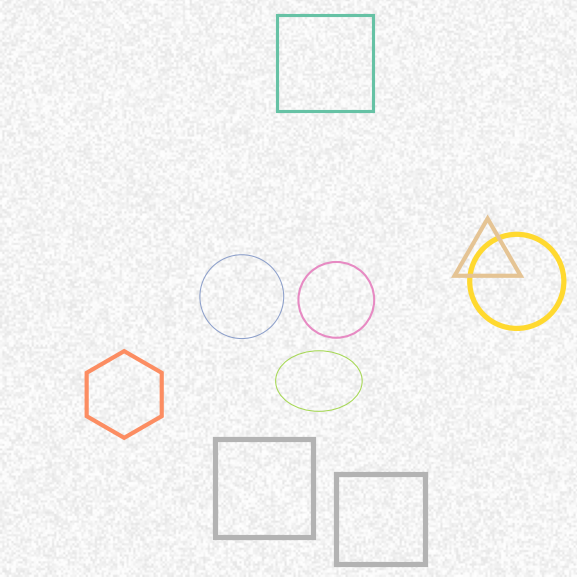[{"shape": "square", "thickness": 1.5, "radius": 0.42, "center": [0.563, 0.89]}, {"shape": "hexagon", "thickness": 2, "radius": 0.38, "center": [0.215, 0.316]}, {"shape": "circle", "thickness": 0.5, "radius": 0.36, "center": [0.419, 0.485]}, {"shape": "circle", "thickness": 1, "radius": 0.33, "center": [0.582, 0.48]}, {"shape": "oval", "thickness": 0.5, "radius": 0.37, "center": [0.552, 0.339]}, {"shape": "circle", "thickness": 2.5, "radius": 0.41, "center": [0.895, 0.512]}, {"shape": "triangle", "thickness": 2, "radius": 0.33, "center": [0.844, 0.555]}, {"shape": "square", "thickness": 2.5, "radius": 0.43, "center": [0.457, 0.155]}, {"shape": "square", "thickness": 2.5, "radius": 0.39, "center": [0.659, 0.101]}]